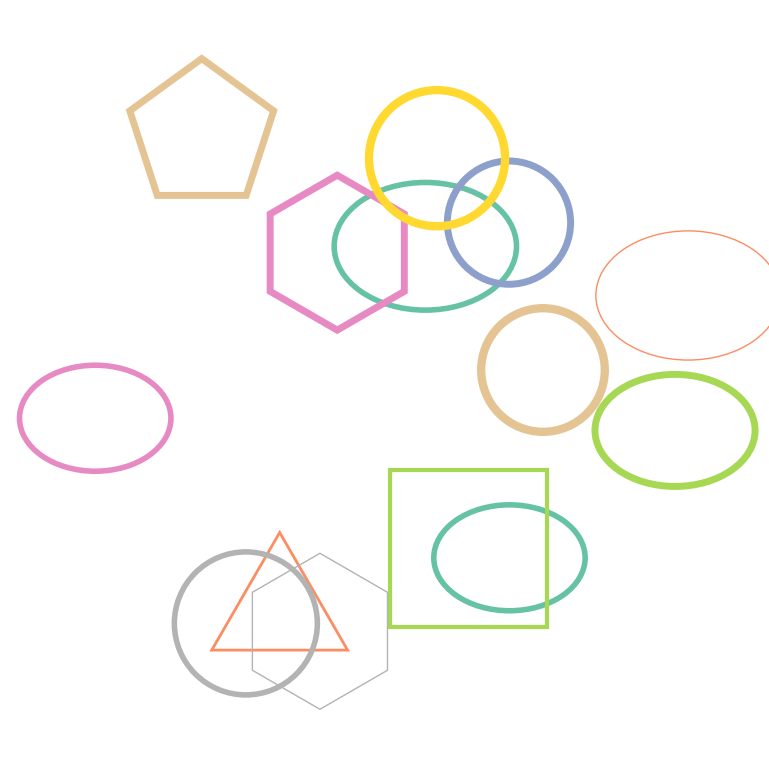[{"shape": "oval", "thickness": 2, "radius": 0.49, "center": [0.662, 0.276]}, {"shape": "oval", "thickness": 2, "radius": 0.59, "center": [0.552, 0.68]}, {"shape": "oval", "thickness": 0.5, "radius": 0.6, "center": [0.894, 0.616]}, {"shape": "triangle", "thickness": 1, "radius": 0.51, "center": [0.363, 0.207]}, {"shape": "circle", "thickness": 2.5, "radius": 0.4, "center": [0.661, 0.711]}, {"shape": "hexagon", "thickness": 2.5, "radius": 0.5, "center": [0.438, 0.672]}, {"shape": "oval", "thickness": 2, "radius": 0.49, "center": [0.124, 0.457]}, {"shape": "square", "thickness": 1.5, "radius": 0.51, "center": [0.608, 0.288]}, {"shape": "oval", "thickness": 2.5, "radius": 0.52, "center": [0.877, 0.441]}, {"shape": "circle", "thickness": 3, "radius": 0.44, "center": [0.568, 0.795]}, {"shape": "circle", "thickness": 3, "radius": 0.4, "center": [0.705, 0.519]}, {"shape": "pentagon", "thickness": 2.5, "radius": 0.49, "center": [0.262, 0.826]}, {"shape": "circle", "thickness": 2, "radius": 0.46, "center": [0.319, 0.19]}, {"shape": "hexagon", "thickness": 0.5, "radius": 0.51, "center": [0.415, 0.18]}]